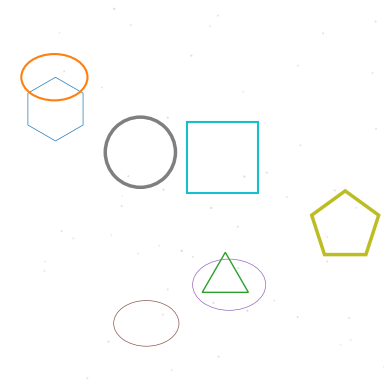[{"shape": "hexagon", "thickness": 0.5, "radius": 0.41, "center": [0.144, 0.717]}, {"shape": "oval", "thickness": 1.5, "radius": 0.43, "center": [0.141, 0.799]}, {"shape": "triangle", "thickness": 1, "radius": 0.35, "center": [0.585, 0.275]}, {"shape": "oval", "thickness": 0.5, "radius": 0.47, "center": [0.595, 0.26]}, {"shape": "oval", "thickness": 0.5, "radius": 0.42, "center": [0.38, 0.16]}, {"shape": "circle", "thickness": 2.5, "radius": 0.46, "center": [0.365, 0.605]}, {"shape": "pentagon", "thickness": 2.5, "radius": 0.46, "center": [0.897, 0.413]}, {"shape": "square", "thickness": 1.5, "radius": 0.46, "center": [0.577, 0.591]}]